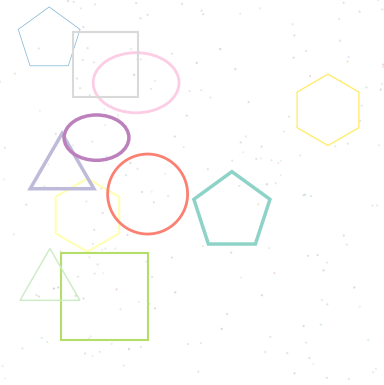[{"shape": "pentagon", "thickness": 2.5, "radius": 0.52, "center": [0.602, 0.45]}, {"shape": "hexagon", "thickness": 1.5, "radius": 0.48, "center": [0.227, 0.441]}, {"shape": "triangle", "thickness": 2.5, "radius": 0.48, "center": [0.161, 0.558]}, {"shape": "circle", "thickness": 2, "radius": 0.52, "center": [0.383, 0.496]}, {"shape": "pentagon", "thickness": 0.5, "radius": 0.42, "center": [0.128, 0.897]}, {"shape": "square", "thickness": 1.5, "radius": 0.56, "center": [0.271, 0.23]}, {"shape": "oval", "thickness": 2, "radius": 0.56, "center": [0.354, 0.785]}, {"shape": "square", "thickness": 1.5, "radius": 0.42, "center": [0.275, 0.833]}, {"shape": "oval", "thickness": 2.5, "radius": 0.42, "center": [0.251, 0.642]}, {"shape": "triangle", "thickness": 1, "radius": 0.45, "center": [0.13, 0.265]}, {"shape": "hexagon", "thickness": 1, "radius": 0.46, "center": [0.852, 0.715]}]